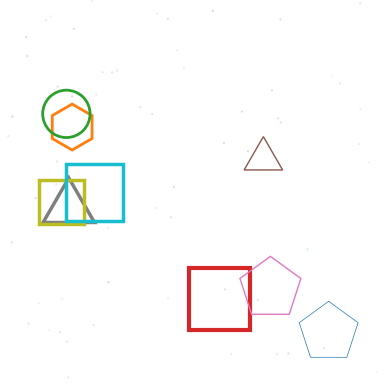[{"shape": "pentagon", "thickness": 0.5, "radius": 0.4, "center": [0.854, 0.137]}, {"shape": "hexagon", "thickness": 2, "radius": 0.3, "center": [0.187, 0.67]}, {"shape": "circle", "thickness": 2, "radius": 0.31, "center": [0.172, 0.704]}, {"shape": "square", "thickness": 3, "radius": 0.4, "center": [0.57, 0.224]}, {"shape": "triangle", "thickness": 1, "radius": 0.29, "center": [0.684, 0.587]}, {"shape": "pentagon", "thickness": 1, "radius": 0.42, "center": [0.702, 0.251]}, {"shape": "triangle", "thickness": 2.5, "radius": 0.39, "center": [0.179, 0.461]}, {"shape": "square", "thickness": 2.5, "radius": 0.29, "center": [0.16, 0.476]}, {"shape": "square", "thickness": 2.5, "radius": 0.37, "center": [0.246, 0.5]}]